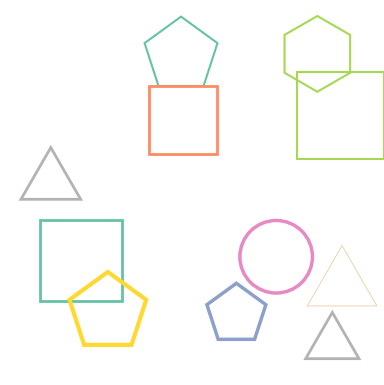[{"shape": "pentagon", "thickness": 1.5, "radius": 0.5, "center": [0.47, 0.857]}, {"shape": "square", "thickness": 2, "radius": 0.53, "center": [0.21, 0.323]}, {"shape": "square", "thickness": 2, "radius": 0.44, "center": [0.476, 0.688]}, {"shape": "pentagon", "thickness": 2.5, "radius": 0.4, "center": [0.614, 0.184]}, {"shape": "circle", "thickness": 2.5, "radius": 0.47, "center": [0.717, 0.333]}, {"shape": "hexagon", "thickness": 1.5, "radius": 0.49, "center": [0.824, 0.86]}, {"shape": "square", "thickness": 1.5, "radius": 0.57, "center": [0.884, 0.7]}, {"shape": "pentagon", "thickness": 3, "radius": 0.52, "center": [0.28, 0.189]}, {"shape": "triangle", "thickness": 0.5, "radius": 0.52, "center": [0.889, 0.258]}, {"shape": "triangle", "thickness": 2, "radius": 0.4, "center": [0.863, 0.108]}, {"shape": "triangle", "thickness": 2, "radius": 0.45, "center": [0.132, 0.527]}]